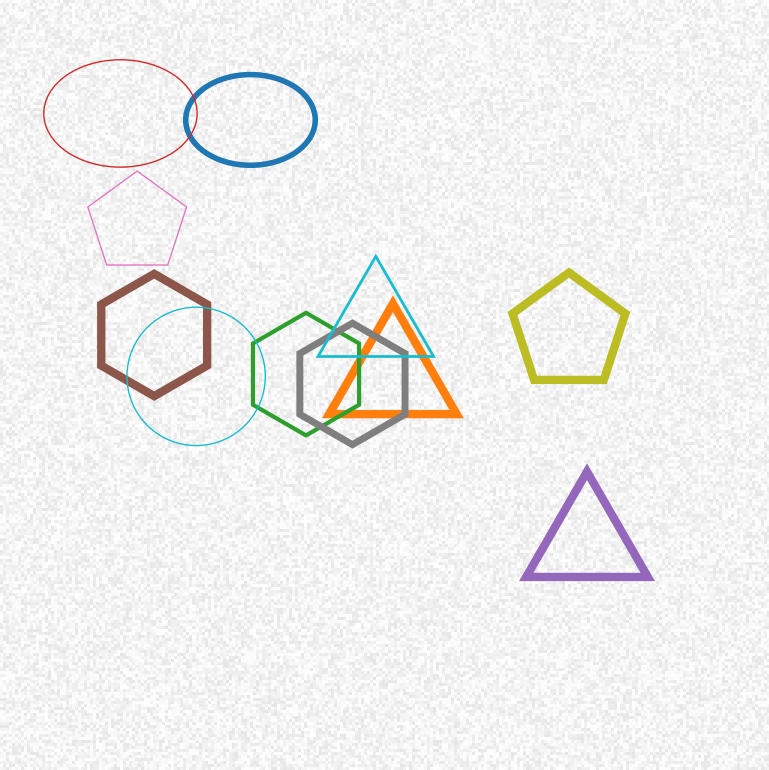[{"shape": "oval", "thickness": 2, "radius": 0.42, "center": [0.325, 0.844]}, {"shape": "triangle", "thickness": 3, "radius": 0.48, "center": [0.51, 0.51]}, {"shape": "hexagon", "thickness": 1.5, "radius": 0.4, "center": [0.397, 0.514]}, {"shape": "oval", "thickness": 0.5, "radius": 0.5, "center": [0.156, 0.853]}, {"shape": "triangle", "thickness": 3, "radius": 0.46, "center": [0.762, 0.296]}, {"shape": "hexagon", "thickness": 3, "radius": 0.4, "center": [0.2, 0.565]}, {"shape": "pentagon", "thickness": 0.5, "radius": 0.34, "center": [0.178, 0.71]}, {"shape": "hexagon", "thickness": 2.5, "radius": 0.39, "center": [0.458, 0.501]}, {"shape": "pentagon", "thickness": 3, "radius": 0.39, "center": [0.739, 0.569]}, {"shape": "circle", "thickness": 0.5, "radius": 0.45, "center": [0.255, 0.511]}, {"shape": "triangle", "thickness": 1, "radius": 0.43, "center": [0.488, 0.58]}]